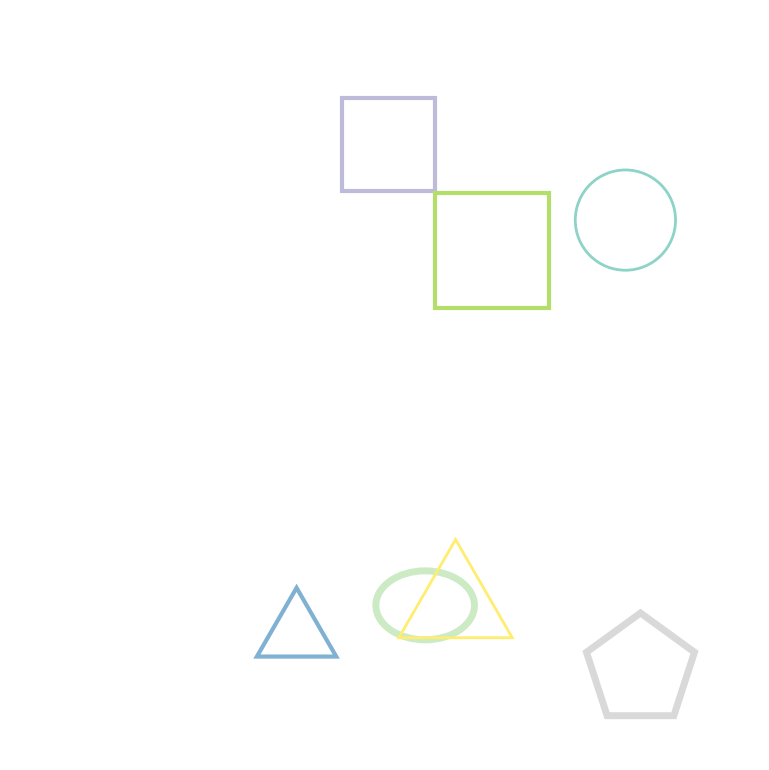[{"shape": "circle", "thickness": 1, "radius": 0.33, "center": [0.812, 0.714]}, {"shape": "square", "thickness": 1.5, "radius": 0.3, "center": [0.505, 0.813]}, {"shape": "triangle", "thickness": 1.5, "radius": 0.3, "center": [0.385, 0.177]}, {"shape": "square", "thickness": 1.5, "radius": 0.37, "center": [0.639, 0.675]}, {"shape": "pentagon", "thickness": 2.5, "radius": 0.37, "center": [0.832, 0.13]}, {"shape": "oval", "thickness": 2.5, "radius": 0.32, "center": [0.552, 0.214]}, {"shape": "triangle", "thickness": 1, "radius": 0.43, "center": [0.592, 0.214]}]